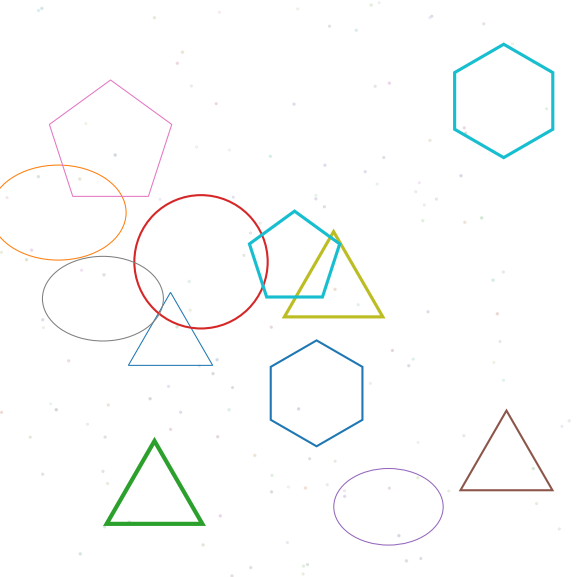[{"shape": "triangle", "thickness": 0.5, "radius": 0.42, "center": [0.295, 0.409]}, {"shape": "hexagon", "thickness": 1, "radius": 0.46, "center": [0.548, 0.318]}, {"shape": "oval", "thickness": 0.5, "radius": 0.59, "center": [0.101, 0.631]}, {"shape": "triangle", "thickness": 2, "radius": 0.48, "center": [0.268, 0.14]}, {"shape": "circle", "thickness": 1, "radius": 0.58, "center": [0.348, 0.546]}, {"shape": "oval", "thickness": 0.5, "radius": 0.47, "center": [0.673, 0.122]}, {"shape": "triangle", "thickness": 1, "radius": 0.46, "center": [0.877, 0.196]}, {"shape": "pentagon", "thickness": 0.5, "radius": 0.56, "center": [0.191, 0.749]}, {"shape": "oval", "thickness": 0.5, "radius": 0.52, "center": [0.178, 0.482]}, {"shape": "triangle", "thickness": 1.5, "radius": 0.49, "center": [0.578, 0.5]}, {"shape": "pentagon", "thickness": 1.5, "radius": 0.41, "center": [0.51, 0.551]}, {"shape": "hexagon", "thickness": 1.5, "radius": 0.49, "center": [0.872, 0.824]}]